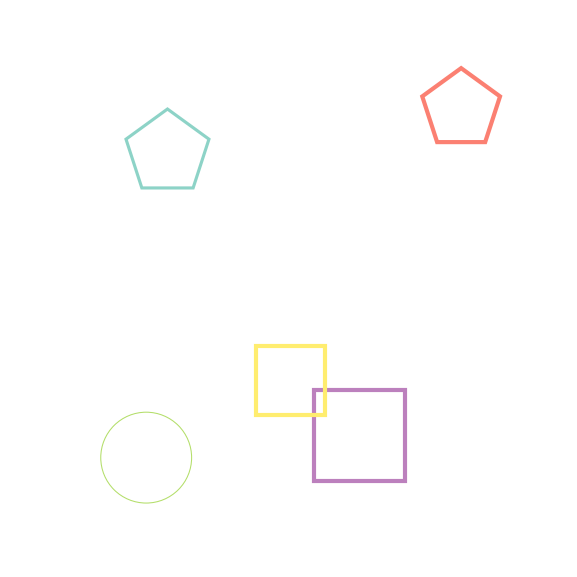[{"shape": "pentagon", "thickness": 1.5, "radius": 0.38, "center": [0.29, 0.735]}, {"shape": "pentagon", "thickness": 2, "radius": 0.35, "center": [0.799, 0.81]}, {"shape": "circle", "thickness": 0.5, "radius": 0.39, "center": [0.253, 0.207]}, {"shape": "square", "thickness": 2, "radius": 0.39, "center": [0.622, 0.245]}, {"shape": "square", "thickness": 2, "radius": 0.3, "center": [0.503, 0.34]}]